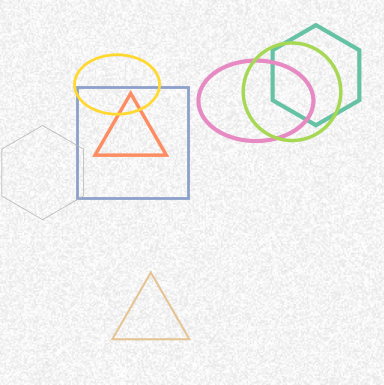[{"shape": "hexagon", "thickness": 3, "radius": 0.65, "center": [0.821, 0.805]}, {"shape": "triangle", "thickness": 2.5, "radius": 0.53, "center": [0.339, 0.65]}, {"shape": "square", "thickness": 2, "radius": 0.72, "center": [0.343, 0.629]}, {"shape": "oval", "thickness": 3, "radius": 0.75, "center": [0.665, 0.738]}, {"shape": "circle", "thickness": 2.5, "radius": 0.63, "center": [0.758, 0.762]}, {"shape": "oval", "thickness": 2, "radius": 0.55, "center": [0.304, 0.781]}, {"shape": "triangle", "thickness": 1.5, "radius": 0.58, "center": [0.392, 0.177]}, {"shape": "hexagon", "thickness": 0.5, "radius": 0.61, "center": [0.111, 0.552]}]